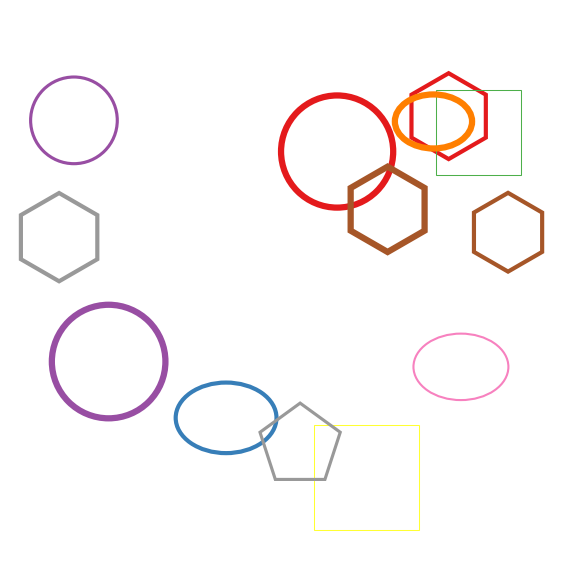[{"shape": "hexagon", "thickness": 2, "radius": 0.37, "center": [0.777, 0.798]}, {"shape": "circle", "thickness": 3, "radius": 0.49, "center": [0.584, 0.737]}, {"shape": "oval", "thickness": 2, "radius": 0.44, "center": [0.391, 0.276]}, {"shape": "square", "thickness": 0.5, "radius": 0.37, "center": [0.829, 0.77]}, {"shape": "circle", "thickness": 1.5, "radius": 0.38, "center": [0.128, 0.791]}, {"shape": "circle", "thickness": 3, "radius": 0.49, "center": [0.188, 0.373]}, {"shape": "oval", "thickness": 3, "radius": 0.33, "center": [0.751, 0.789]}, {"shape": "square", "thickness": 0.5, "radius": 0.45, "center": [0.635, 0.173]}, {"shape": "hexagon", "thickness": 3, "radius": 0.37, "center": [0.671, 0.637]}, {"shape": "hexagon", "thickness": 2, "radius": 0.34, "center": [0.88, 0.597]}, {"shape": "oval", "thickness": 1, "radius": 0.41, "center": [0.798, 0.364]}, {"shape": "hexagon", "thickness": 2, "radius": 0.38, "center": [0.102, 0.588]}, {"shape": "pentagon", "thickness": 1.5, "radius": 0.37, "center": [0.52, 0.228]}]